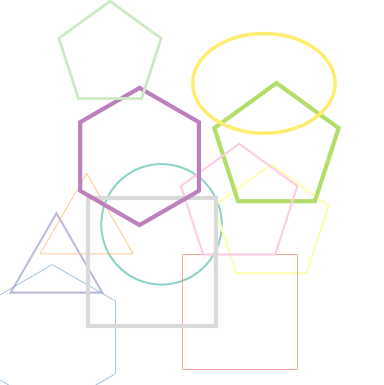[{"shape": "circle", "thickness": 1.5, "radius": 0.78, "center": [0.419, 0.417]}, {"shape": "pentagon", "thickness": 1.5, "radius": 0.78, "center": [0.705, 0.417]}, {"shape": "triangle", "thickness": 1.5, "radius": 0.69, "center": [0.147, 0.309]}, {"shape": "square", "thickness": 0.5, "radius": 0.75, "center": [0.623, 0.192]}, {"shape": "hexagon", "thickness": 0.5, "radius": 0.95, "center": [0.136, 0.124]}, {"shape": "triangle", "thickness": 0.5, "radius": 0.7, "center": [0.225, 0.41]}, {"shape": "pentagon", "thickness": 3, "radius": 0.85, "center": [0.718, 0.615]}, {"shape": "pentagon", "thickness": 1.5, "radius": 0.79, "center": [0.621, 0.468]}, {"shape": "square", "thickness": 3, "radius": 0.83, "center": [0.394, 0.319]}, {"shape": "hexagon", "thickness": 3, "radius": 0.89, "center": [0.362, 0.594]}, {"shape": "pentagon", "thickness": 2, "radius": 0.7, "center": [0.286, 0.857]}, {"shape": "oval", "thickness": 2.5, "radius": 0.92, "center": [0.685, 0.783]}]